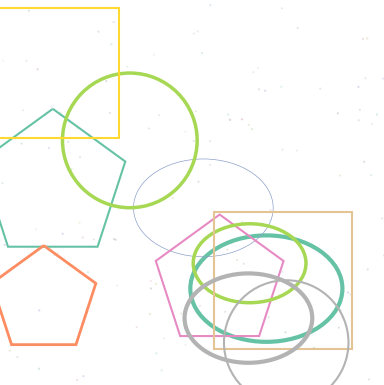[{"shape": "pentagon", "thickness": 1.5, "radius": 0.99, "center": [0.137, 0.519]}, {"shape": "oval", "thickness": 3, "radius": 0.99, "center": [0.692, 0.25]}, {"shape": "pentagon", "thickness": 2, "radius": 0.71, "center": [0.114, 0.22]}, {"shape": "oval", "thickness": 0.5, "radius": 0.91, "center": [0.528, 0.46]}, {"shape": "pentagon", "thickness": 1.5, "radius": 0.87, "center": [0.571, 0.268]}, {"shape": "oval", "thickness": 2.5, "radius": 0.73, "center": [0.648, 0.316]}, {"shape": "circle", "thickness": 2.5, "radius": 0.87, "center": [0.337, 0.635]}, {"shape": "square", "thickness": 1.5, "radius": 0.84, "center": [0.141, 0.811]}, {"shape": "square", "thickness": 1.5, "radius": 0.89, "center": [0.735, 0.271]}, {"shape": "circle", "thickness": 1.5, "radius": 0.81, "center": [0.743, 0.11]}, {"shape": "oval", "thickness": 3, "radius": 0.83, "center": [0.645, 0.174]}]